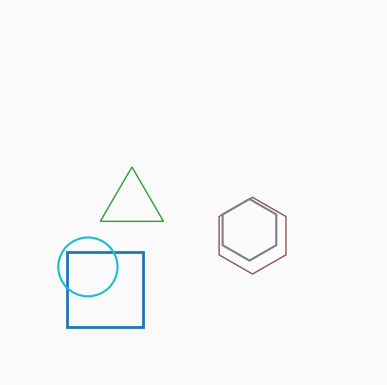[{"shape": "square", "thickness": 2, "radius": 0.49, "center": [0.271, 0.247]}, {"shape": "triangle", "thickness": 1, "radius": 0.47, "center": [0.34, 0.472]}, {"shape": "hexagon", "thickness": 1, "radius": 0.5, "center": [0.652, 0.388]}, {"shape": "hexagon", "thickness": 1.5, "radius": 0.4, "center": [0.644, 0.403]}, {"shape": "circle", "thickness": 1.5, "radius": 0.38, "center": [0.227, 0.307]}]